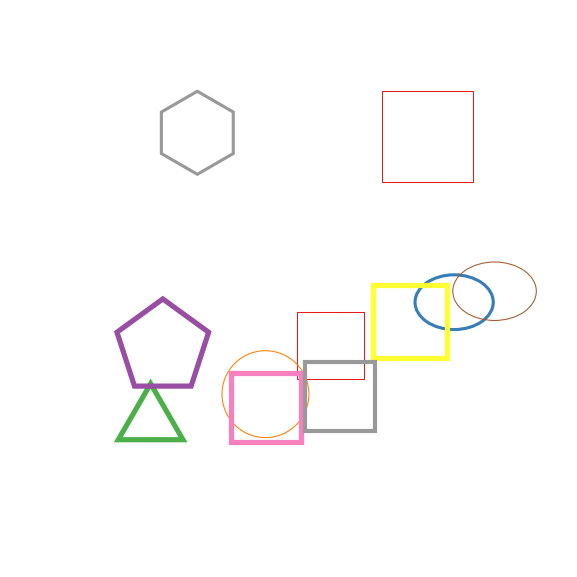[{"shape": "square", "thickness": 0.5, "radius": 0.39, "center": [0.74, 0.763]}, {"shape": "square", "thickness": 0.5, "radius": 0.29, "center": [0.572, 0.401]}, {"shape": "oval", "thickness": 1.5, "radius": 0.34, "center": [0.786, 0.476]}, {"shape": "triangle", "thickness": 2.5, "radius": 0.32, "center": [0.261, 0.27]}, {"shape": "pentagon", "thickness": 2.5, "radius": 0.42, "center": [0.282, 0.398]}, {"shape": "circle", "thickness": 0.5, "radius": 0.38, "center": [0.46, 0.317]}, {"shape": "square", "thickness": 2.5, "radius": 0.32, "center": [0.71, 0.442]}, {"shape": "oval", "thickness": 0.5, "radius": 0.36, "center": [0.856, 0.495]}, {"shape": "square", "thickness": 2.5, "radius": 0.3, "center": [0.46, 0.293]}, {"shape": "square", "thickness": 2, "radius": 0.3, "center": [0.589, 0.312]}, {"shape": "hexagon", "thickness": 1.5, "radius": 0.36, "center": [0.342, 0.769]}]